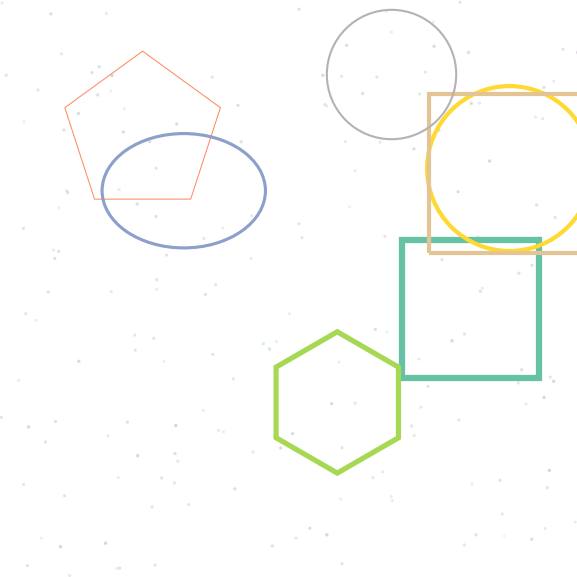[{"shape": "square", "thickness": 3, "radius": 0.59, "center": [0.815, 0.464]}, {"shape": "pentagon", "thickness": 0.5, "radius": 0.71, "center": [0.247, 0.769]}, {"shape": "oval", "thickness": 1.5, "radius": 0.71, "center": [0.318, 0.669]}, {"shape": "hexagon", "thickness": 2.5, "radius": 0.61, "center": [0.584, 0.302]}, {"shape": "circle", "thickness": 2, "radius": 0.71, "center": [0.882, 0.707]}, {"shape": "square", "thickness": 2, "radius": 0.69, "center": [0.88, 0.698]}, {"shape": "circle", "thickness": 1, "radius": 0.56, "center": [0.678, 0.87]}]